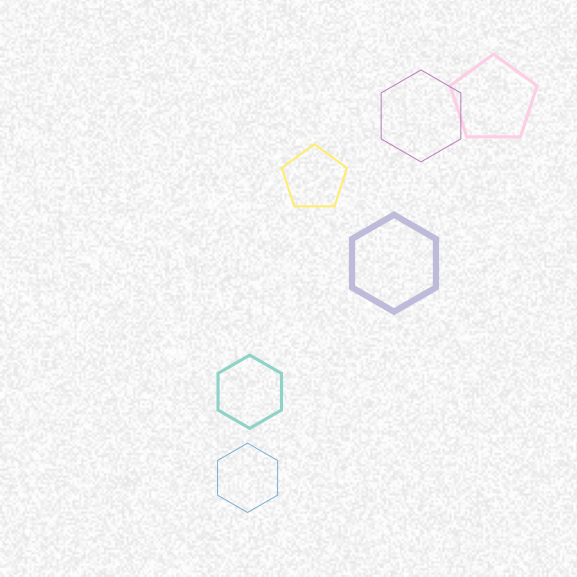[{"shape": "hexagon", "thickness": 1.5, "radius": 0.32, "center": [0.432, 0.321]}, {"shape": "hexagon", "thickness": 3, "radius": 0.42, "center": [0.682, 0.543]}, {"shape": "hexagon", "thickness": 0.5, "radius": 0.3, "center": [0.429, 0.172]}, {"shape": "pentagon", "thickness": 1.5, "radius": 0.4, "center": [0.855, 0.826]}, {"shape": "hexagon", "thickness": 0.5, "radius": 0.4, "center": [0.729, 0.798]}, {"shape": "pentagon", "thickness": 1, "radius": 0.3, "center": [0.544, 0.69]}]